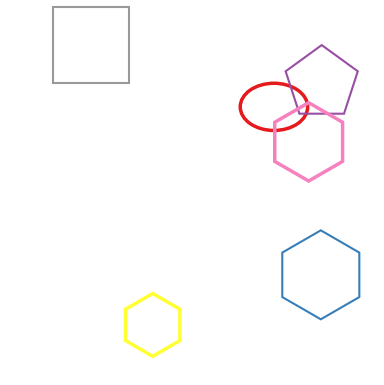[{"shape": "oval", "thickness": 2.5, "radius": 0.44, "center": [0.712, 0.722]}, {"shape": "hexagon", "thickness": 1.5, "radius": 0.58, "center": [0.833, 0.286]}, {"shape": "pentagon", "thickness": 1.5, "radius": 0.49, "center": [0.836, 0.784]}, {"shape": "hexagon", "thickness": 2.5, "radius": 0.41, "center": [0.397, 0.156]}, {"shape": "hexagon", "thickness": 2.5, "radius": 0.51, "center": [0.802, 0.632]}, {"shape": "square", "thickness": 1.5, "radius": 0.49, "center": [0.236, 0.882]}]